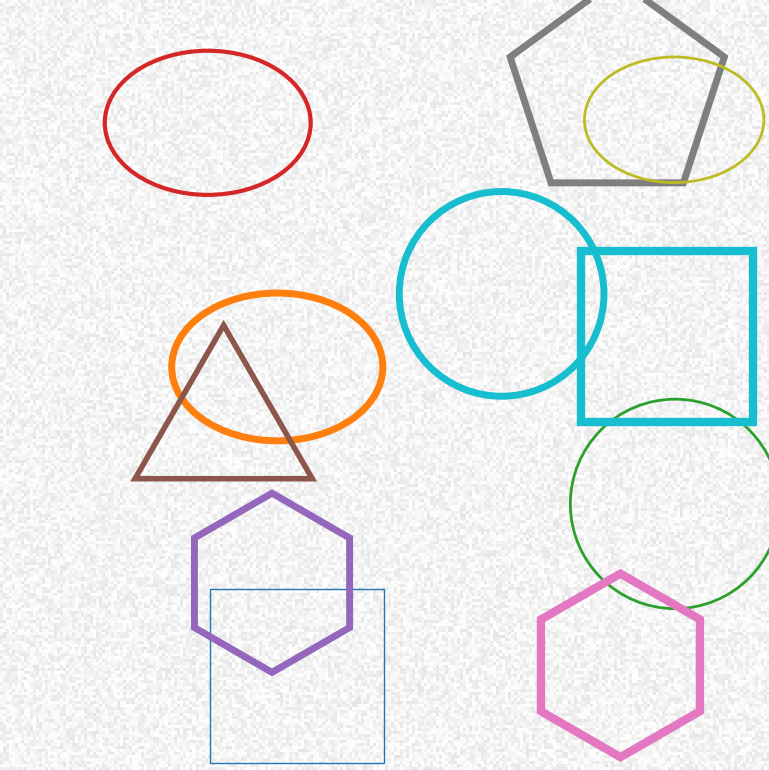[{"shape": "square", "thickness": 0.5, "radius": 0.57, "center": [0.386, 0.122]}, {"shape": "oval", "thickness": 2.5, "radius": 0.69, "center": [0.36, 0.523]}, {"shape": "circle", "thickness": 1, "radius": 0.68, "center": [0.877, 0.346]}, {"shape": "oval", "thickness": 1.5, "radius": 0.67, "center": [0.27, 0.841]}, {"shape": "hexagon", "thickness": 2.5, "radius": 0.58, "center": [0.353, 0.243]}, {"shape": "triangle", "thickness": 2, "radius": 0.66, "center": [0.29, 0.445]}, {"shape": "hexagon", "thickness": 3, "radius": 0.6, "center": [0.806, 0.136]}, {"shape": "pentagon", "thickness": 2.5, "radius": 0.73, "center": [0.802, 0.881]}, {"shape": "oval", "thickness": 1, "radius": 0.58, "center": [0.876, 0.844]}, {"shape": "circle", "thickness": 2.5, "radius": 0.66, "center": [0.651, 0.618]}, {"shape": "square", "thickness": 3, "radius": 0.56, "center": [0.866, 0.563]}]